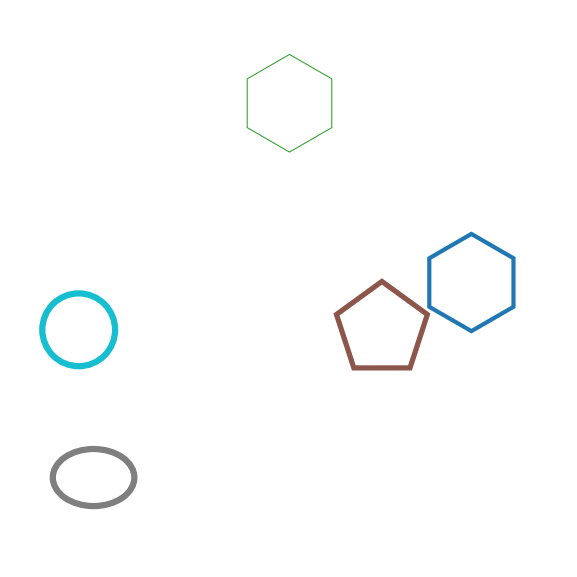[{"shape": "hexagon", "thickness": 2, "radius": 0.42, "center": [0.816, 0.51]}, {"shape": "hexagon", "thickness": 0.5, "radius": 0.42, "center": [0.501, 0.82]}, {"shape": "pentagon", "thickness": 2.5, "radius": 0.41, "center": [0.661, 0.429]}, {"shape": "oval", "thickness": 3, "radius": 0.35, "center": [0.162, 0.172]}, {"shape": "circle", "thickness": 3, "radius": 0.32, "center": [0.136, 0.428]}]